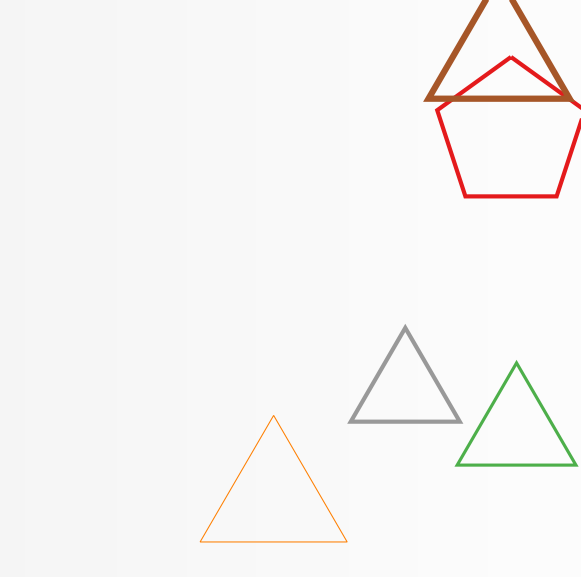[{"shape": "pentagon", "thickness": 2, "radius": 0.67, "center": [0.879, 0.767]}, {"shape": "triangle", "thickness": 1.5, "radius": 0.59, "center": [0.889, 0.253]}, {"shape": "triangle", "thickness": 0.5, "radius": 0.73, "center": [0.471, 0.134]}, {"shape": "triangle", "thickness": 3, "radius": 0.7, "center": [0.859, 0.898]}, {"shape": "triangle", "thickness": 2, "radius": 0.54, "center": [0.697, 0.323]}]